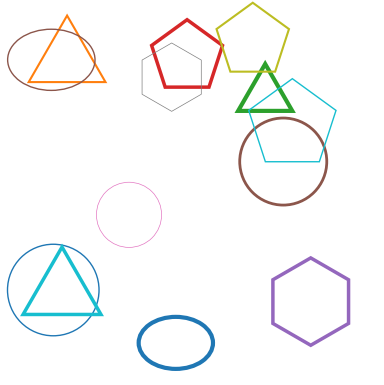[{"shape": "oval", "thickness": 3, "radius": 0.48, "center": [0.457, 0.109]}, {"shape": "circle", "thickness": 1, "radius": 0.59, "center": [0.138, 0.247]}, {"shape": "triangle", "thickness": 1.5, "radius": 0.58, "center": [0.174, 0.844]}, {"shape": "triangle", "thickness": 3, "radius": 0.41, "center": [0.689, 0.753]}, {"shape": "pentagon", "thickness": 2.5, "radius": 0.48, "center": [0.486, 0.852]}, {"shape": "hexagon", "thickness": 2.5, "radius": 0.57, "center": [0.807, 0.217]}, {"shape": "oval", "thickness": 1, "radius": 0.57, "center": [0.133, 0.845]}, {"shape": "circle", "thickness": 2, "radius": 0.57, "center": [0.736, 0.58]}, {"shape": "circle", "thickness": 0.5, "radius": 0.42, "center": [0.335, 0.442]}, {"shape": "hexagon", "thickness": 0.5, "radius": 0.44, "center": [0.446, 0.8]}, {"shape": "pentagon", "thickness": 1.5, "radius": 0.49, "center": [0.656, 0.894]}, {"shape": "triangle", "thickness": 2.5, "radius": 0.58, "center": [0.161, 0.242]}, {"shape": "pentagon", "thickness": 1, "radius": 0.6, "center": [0.759, 0.676]}]